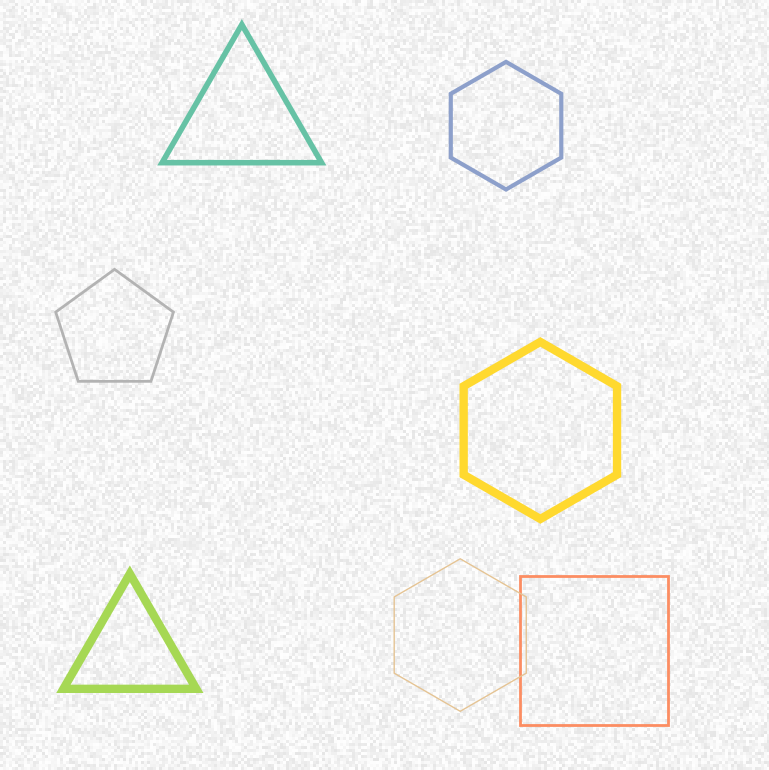[{"shape": "triangle", "thickness": 2, "radius": 0.6, "center": [0.314, 0.849]}, {"shape": "square", "thickness": 1, "radius": 0.48, "center": [0.772, 0.155]}, {"shape": "hexagon", "thickness": 1.5, "radius": 0.41, "center": [0.657, 0.837]}, {"shape": "triangle", "thickness": 3, "radius": 0.5, "center": [0.169, 0.155]}, {"shape": "hexagon", "thickness": 3, "radius": 0.57, "center": [0.702, 0.441]}, {"shape": "hexagon", "thickness": 0.5, "radius": 0.5, "center": [0.598, 0.175]}, {"shape": "pentagon", "thickness": 1, "radius": 0.4, "center": [0.149, 0.57]}]